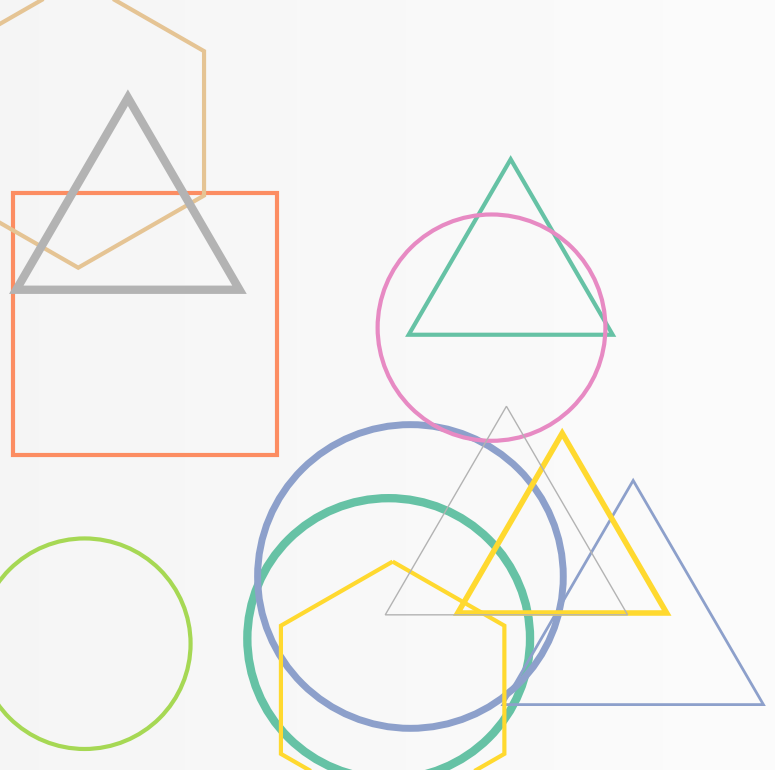[{"shape": "triangle", "thickness": 1.5, "radius": 0.76, "center": [0.659, 0.641]}, {"shape": "circle", "thickness": 3, "radius": 0.91, "center": [0.502, 0.171]}, {"shape": "square", "thickness": 1.5, "radius": 0.85, "center": [0.187, 0.579]}, {"shape": "triangle", "thickness": 1, "radius": 0.97, "center": [0.817, 0.182]}, {"shape": "circle", "thickness": 2.5, "radius": 0.99, "center": [0.53, 0.251]}, {"shape": "circle", "thickness": 1.5, "radius": 0.73, "center": [0.634, 0.574]}, {"shape": "circle", "thickness": 1.5, "radius": 0.68, "center": [0.109, 0.164]}, {"shape": "hexagon", "thickness": 1.5, "radius": 0.83, "center": [0.507, 0.104]}, {"shape": "triangle", "thickness": 2, "radius": 0.78, "center": [0.725, 0.282]}, {"shape": "hexagon", "thickness": 1.5, "radius": 0.94, "center": [0.101, 0.84]}, {"shape": "triangle", "thickness": 0.5, "radius": 0.9, "center": [0.653, 0.292]}, {"shape": "triangle", "thickness": 3, "radius": 0.83, "center": [0.165, 0.707]}]